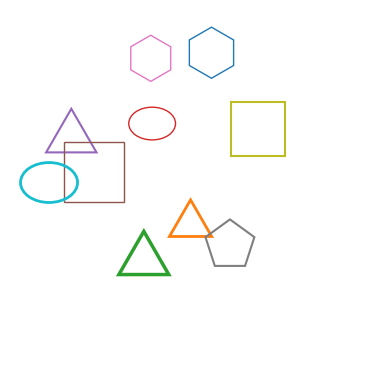[{"shape": "hexagon", "thickness": 1, "radius": 0.33, "center": [0.549, 0.863]}, {"shape": "triangle", "thickness": 2, "radius": 0.32, "center": [0.495, 0.417]}, {"shape": "triangle", "thickness": 2.5, "radius": 0.37, "center": [0.374, 0.324]}, {"shape": "oval", "thickness": 1, "radius": 0.3, "center": [0.395, 0.679]}, {"shape": "triangle", "thickness": 1.5, "radius": 0.38, "center": [0.185, 0.642]}, {"shape": "square", "thickness": 1, "radius": 0.39, "center": [0.244, 0.553]}, {"shape": "hexagon", "thickness": 1, "radius": 0.3, "center": [0.392, 0.849]}, {"shape": "pentagon", "thickness": 1.5, "radius": 0.33, "center": [0.597, 0.363]}, {"shape": "square", "thickness": 1.5, "radius": 0.35, "center": [0.671, 0.666]}, {"shape": "oval", "thickness": 2, "radius": 0.37, "center": [0.127, 0.526]}]